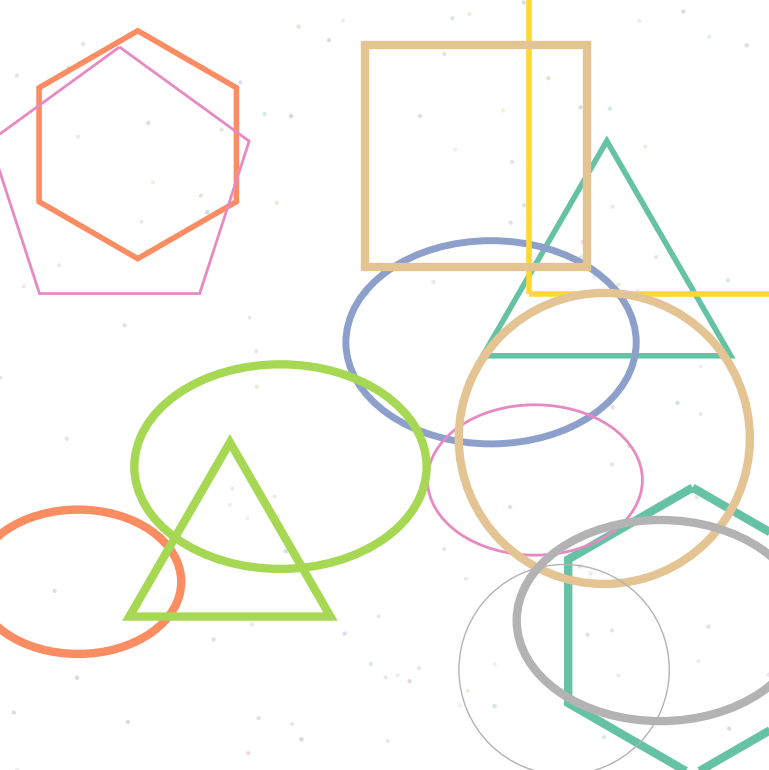[{"shape": "triangle", "thickness": 2, "radius": 0.93, "center": [0.788, 0.631]}, {"shape": "hexagon", "thickness": 3, "radius": 0.93, "center": [0.9, 0.18]}, {"shape": "oval", "thickness": 3, "radius": 0.67, "center": [0.101, 0.244]}, {"shape": "hexagon", "thickness": 2, "radius": 0.74, "center": [0.179, 0.812]}, {"shape": "oval", "thickness": 2.5, "radius": 0.94, "center": [0.638, 0.556]}, {"shape": "oval", "thickness": 1, "radius": 0.7, "center": [0.695, 0.377]}, {"shape": "pentagon", "thickness": 1, "radius": 0.88, "center": [0.155, 0.762]}, {"shape": "triangle", "thickness": 3, "radius": 0.75, "center": [0.299, 0.275]}, {"shape": "oval", "thickness": 3, "radius": 0.95, "center": [0.364, 0.394]}, {"shape": "square", "thickness": 2, "radius": 0.97, "center": [0.882, 0.812]}, {"shape": "circle", "thickness": 3, "radius": 0.95, "center": [0.785, 0.431]}, {"shape": "square", "thickness": 3, "radius": 0.72, "center": [0.618, 0.798]}, {"shape": "circle", "thickness": 0.5, "radius": 0.68, "center": [0.733, 0.13]}, {"shape": "oval", "thickness": 3, "radius": 0.93, "center": [0.858, 0.194]}]